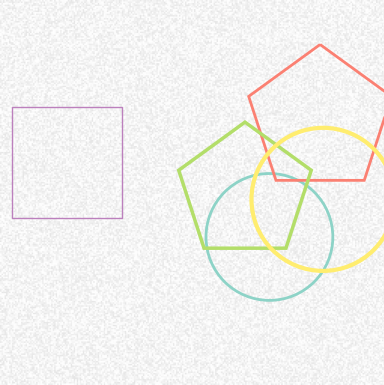[{"shape": "circle", "thickness": 2, "radius": 0.82, "center": [0.7, 0.385]}, {"shape": "pentagon", "thickness": 2, "radius": 0.98, "center": [0.831, 0.689]}, {"shape": "pentagon", "thickness": 2.5, "radius": 0.9, "center": [0.636, 0.502]}, {"shape": "square", "thickness": 1, "radius": 0.72, "center": [0.174, 0.577]}, {"shape": "circle", "thickness": 3, "radius": 0.93, "center": [0.839, 0.482]}]